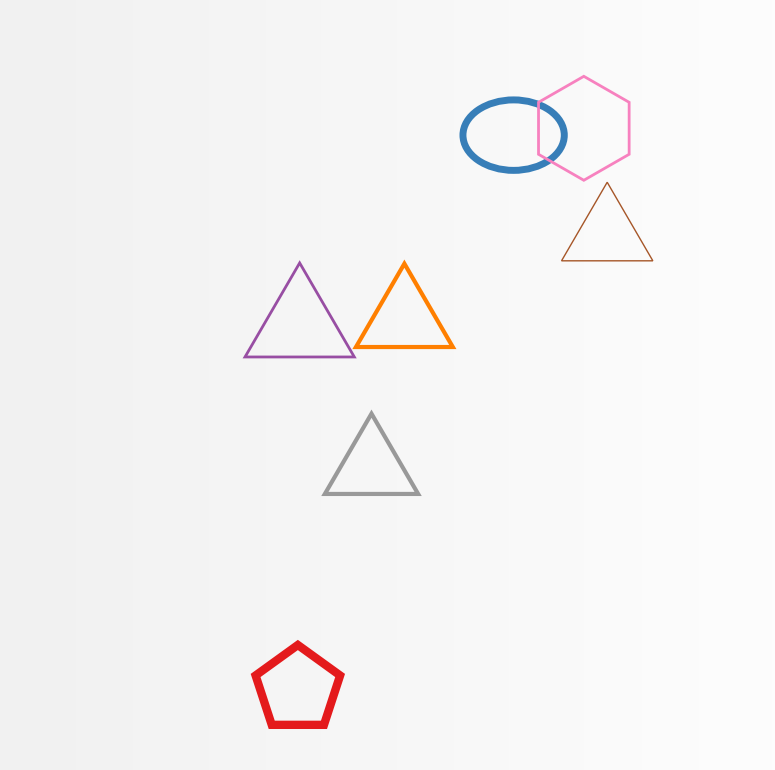[{"shape": "pentagon", "thickness": 3, "radius": 0.29, "center": [0.384, 0.105]}, {"shape": "oval", "thickness": 2.5, "radius": 0.33, "center": [0.663, 0.824]}, {"shape": "triangle", "thickness": 1, "radius": 0.41, "center": [0.387, 0.577]}, {"shape": "triangle", "thickness": 1.5, "radius": 0.36, "center": [0.522, 0.585]}, {"shape": "triangle", "thickness": 0.5, "radius": 0.34, "center": [0.783, 0.695]}, {"shape": "hexagon", "thickness": 1, "radius": 0.34, "center": [0.753, 0.833]}, {"shape": "triangle", "thickness": 1.5, "radius": 0.35, "center": [0.479, 0.393]}]